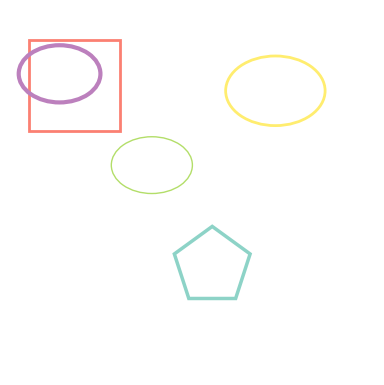[{"shape": "pentagon", "thickness": 2.5, "radius": 0.52, "center": [0.551, 0.308]}, {"shape": "square", "thickness": 2, "radius": 0.59, "center": [0.195, 0.777]}, {"shape": "oval", "thickness": 1, "radius": 0.53, "center": [0.394, 0.571]}, {"shape": "oval", "thickness": 3, "radius": 0.53, "center": [0.155, 0.808]}, {"shape": "oval", "thickness": 2, "radius": 0.65, "center": [0.715, 0.764]}]